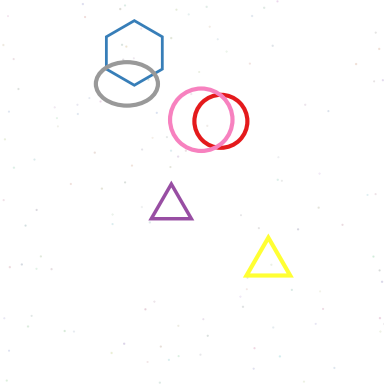[{"shape": "circle", "thickness": 3, "radius": 0.34, "center": [0.574, 0.685]}, {"shape": "hexagon", "thickness": 2, "radius": 0.42, "center": [0.349, 0.862]}, {"shape": "triangle", "thickness": 2.5, "radius": 0.3, "center": [0.445, 0.462]}, {"shape": "triangle", "thickness": 3, "radius": 0.33, "center": [0.697, 0.317]}, {"shape": "circle", "thickness": 3, "radius": 0.41, "center": [0.523, 0.689]}, {"shape": "oval", "thickness": 3, "radius": 0.4, "center": [0.33, 0.782]}]